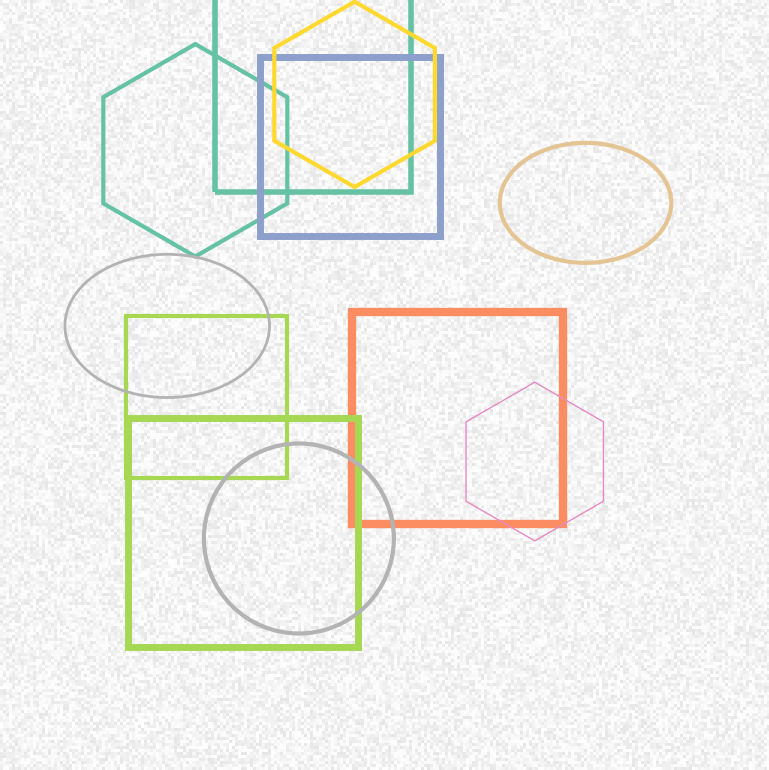[{"shape": "square", "thickness": 2, "radius": 0.64, "center": [0.406, 0.878]}, {"shape": "hexagon", "thickness": 1.5, "radius": 0.69, "center": [0.254, 0.805]}, {"shape": "square", "thickness": 3, "radius": 0.69, "center": [0.594, 0.457]}, {"shape": "square", "thickness": 2.5, "radius": 0.58, "center": [0.454, 0.81]}, {"shape": "hexagon", "thickness": 0.5, "radius": 0.52, "center": [0.694, 0.401]}, {"shape": "square", "thickness": 1.5, "radius": 0.52, "center": [0.268, 0.484]}, {"shape": "square", "thickness": 2.5, "radius": 0.74, "center": [0.316, 0.309]}, {"shape": "hexagon", "thickness": 1.5, "radius": 0.6, "center": [0.461, 0.877]}, {"shape": "oval", "thickness": 1.5, "radius": 0.56, "center": [0.76, 0.737]}, {"shape": "circle", "thickness": 1.5, "radius": 0.62, "center": [0.388, 0.301]}, {"shape": "oval", "thickness": 1, "radius": 0.66, "center": [0.217, 0.577]}]